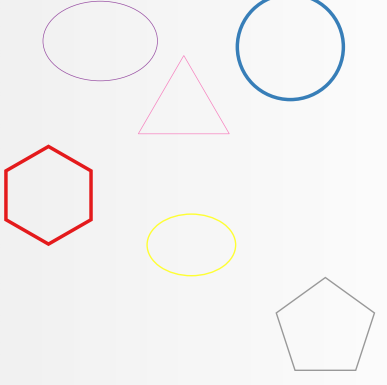[{"shape": "hexagon", "thickness": 2.5, "radius": 0.63, "center": [0.125, 0.493]}, {"shape": "circle", "thickness": 2.5, "radius": 0.68, "center": [0.749, 0.878]}, {"shape": "oval", "thickness": 0.5, "radius": 0.74, "center": [0.259, 0.893]}, {"shape": "oval", "thickness": 1, "radius": 0.57, "center": [0.494, 0.364]}, {"shape": "triangle", "thickness": 0.5, "radius": 0.68, "center": [0.474, 0.72]}, {"shape": "pentagon", "thickness": 1, "radius": 0.67, "center": [0.84, 0.146]}]